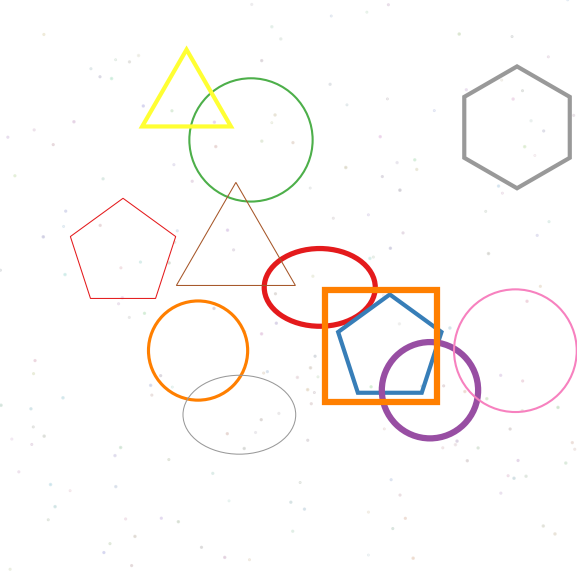[{"shape": "oval", "thickness": 2.5, "radius": 0.48, "center": [0.554, 0.501]}, {"shape": "pentagon", "thickness": 0.5, "radius": 0.48, "center": [0.213, 0.56]}, {"shape": "pentagon", "thickness": 2, "radius": 0.47, "center": [0.675, 0.395]}, {"shape": "circle", "thickness": 1, "radius": 0.53, "center": [0.435, 0.757]}, {"shape": "circle", "thickness": 3, "radius": 0.42, "center": [0.745, 0.323]}, {"shape": "circle", "thickness": 1.5, "radius": 0.43, "center": [0.343, 0.392]}, {"shape": "square", "thickness": 3, "radius": 0.49, "center": [0.66, 0.4]}, {"shape": "triangle", "thickness": 2, "radius": 0.44, "center": [0.323, 0.825]}, {"shape": "triangle", "thickness": 0.5, "radius": 0.59, "center": [0.408, 0.564]}, {"shape": "circle", "thickness": 1, "radius": 0.53, "center": [0.892, 0.392]}, {"shape": "hexagon", "thickness": 2, "radius": 0.53, "center": [0.895, 0.779]}, {"shape": "oval", "thickness": 0.5, "radius": 0.49, "center": [0.414, 0.281]}]